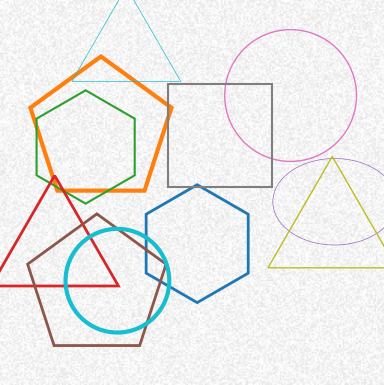[{"shape": "hexagon", "thickness": 2, "radius": 0.77, "center": [0.512, 0.367]}, {"shape": "pentagon", "thickness": 3, "radius": 0.96, "center": [0.262, 0.661]}, {"shape": "hexagon", "thickness": 1.5, "radius": 0.74, "center": [0.222, 0.618]}, {"shape": "triangle", "thickness": 2, "radius": 0.96, "center": [0.142, 0.353]}, {"shape": "oval", "thickness": 0.5, "radius": 0.8, "center": [0.869, 0.476]}, {"shape": "pentagon", "thickness": 2, "radius": 0.95, "center": [0.252, 0.255]}, {"shape": "circle", "thickness": 1, "radius": 0.86, "center": [0.755, 0.752]}, {"shape": "square", "thickness": 1.5, "radius": 0.67, "center": [0.572, 0.648]}, {"shape": "triangle", "thickness": 1, "radius": 0.96, "center": [0.863, 0.401]}, {"shape": "circle", "thickness": 3, "radius": 0.67, "center": [0.305, 0.271]}, {"shape": "triangle", "thickness": 0.5, "radius": 0.82, "center": [0.328, 0.87]}]